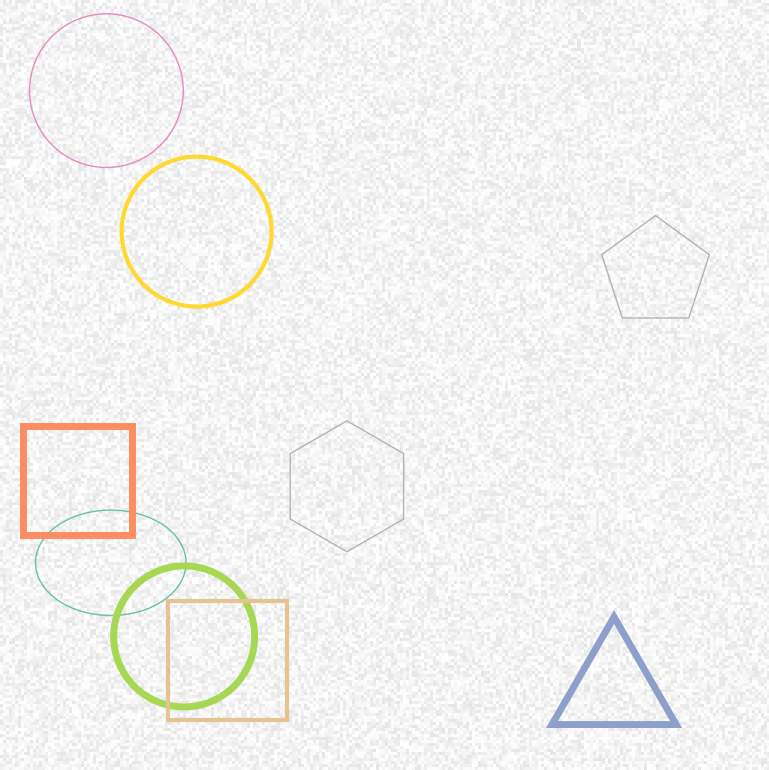[{"shape": "oval", "thickness": 0.5, "radius": 0.49, "center": [0.144, 0.269]}, {"shape": "square", "thickness": 2.5, "radius": 0.35, "center": [0.101, 0.376]}, {"shape": "triangle", "thickness": 2.5, "radius": 0.47, "center": [0.797, 0.106]}, {"shape": "circle", "thickness": 0.5, "radius": 0.5, "center": [0.138, 0.882]}, {"shape": "circle", "thickness": 2.5, "radius": 0.46, "center": [0.239, 0.173]}, {"shape": "circle", "thickness": 1.5, "radius": 0.49, "center": [0.255, 0.699]}, {"shape": "square", "thickness": 1.5, "radius": 0.39, "center": [0.295, 0.143]}, {"shape": "hexagon", "thickness": 0.5, "radius": 0.43, "center": [0.451, 0.368]}, {"shape": "pentagon", "thickness": 0.5, "radius": 0.37, "center": [0.851, 0.647]}]